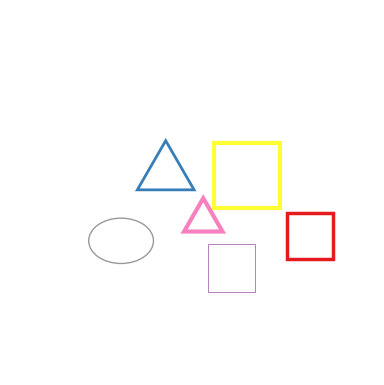[{"shape": "square", "thickness": 2.5, "radius": 0.3, "center": [0.805, 0.387]}, {"shape": "triangle", "thickness": 2, "radius": 0.43, "center": [0.43, 0.549]}, {"shape": "square", "thickness": 0.5, "radius": 0.31, "center": [0.602, 0.304]}, {"shape": "square", "thickness": 3, "radius": 0.42, "center": [0.641, 0.544]}, {"shape": "triangle", "thickness": 3, "radius": 0.29, "center": [0.528, 0.427]}, {"shape": "oval", "thickness": 1, "radius": 0.42, "center": [0.314, 0.375]}]